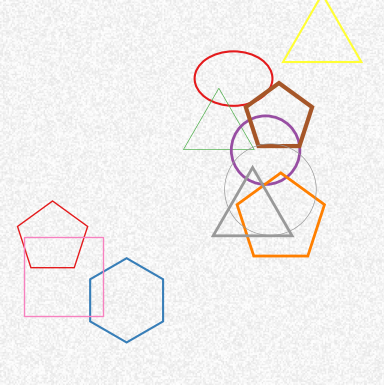[{"shape": "pentagon", "thickness": 1, "radius": 0.48, "center": [0.137, 0.382]}, {"shape": "oval", "thickness": 1.5, "radius": 0.51, "center": [0.607, 0.796]}, {"shape": "hexagon", "thickness": 1.5, "radius": 0.55, "center": [0.329, 0.22]}, {"shape": "triangle", "thickness": 0.5, "radius": 0.53, "center": [0.568, 0.665]}, {"shape": "circle", "thickness": 2, "radius": 0.45, "center": [0.69, 0.61]}, {"shape": "pentagon", "thickness": 2, "radius": 0.6, "center": [0.729, 0.432]}, {"shape": "triangle", "thickness": 1.5, "radius": 0.59, "center": [0.837, 0.898]}, {"shape": "pentagon", "thickness": 3, "radius": 0.45, "center": [0.725, 0.694]}, {"shape": "square", "thickness": 1, "radius": 0.51, "center": [0.165, 0.282]}, {"shape": "circle", "thickness": 0.5, "radius": 0.59, "center": [0.702, 0.508]}, {"shape": "triangle", "thickness": 2, "radius": 0.59, "center": [0.656, 0.447]}]